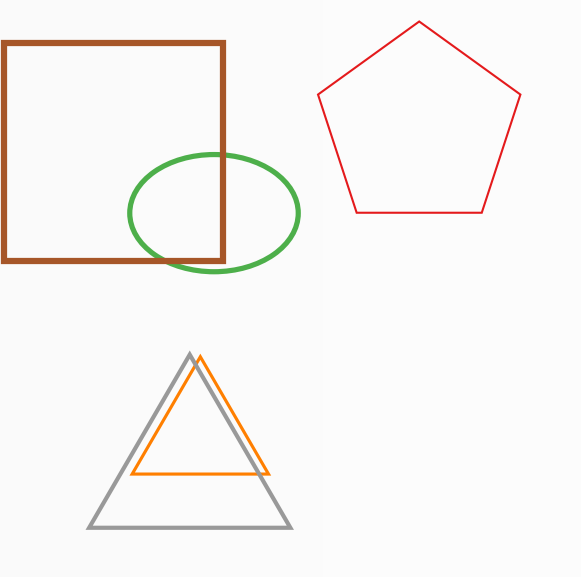[{"shape": "pentagon", "thickness": 1, "radius": 0.92, "center": [0.721, 0.779]}, {"shape": "oval", "thickness": 2.5, "radius": 0.72, "center": [0.368, 0.63]}, {"shape": "triangle", "thickness": 1.5, "radius": 0.68, "center": [0.345, 0.246]}, {"shape": "square", "thickness": 3, "radius": 0.94, "center": [0.195, 0.736]}, {"shape": "triangle", "thickness": 2, "radius": 1.0, "center": [0.326, 0.185]}]